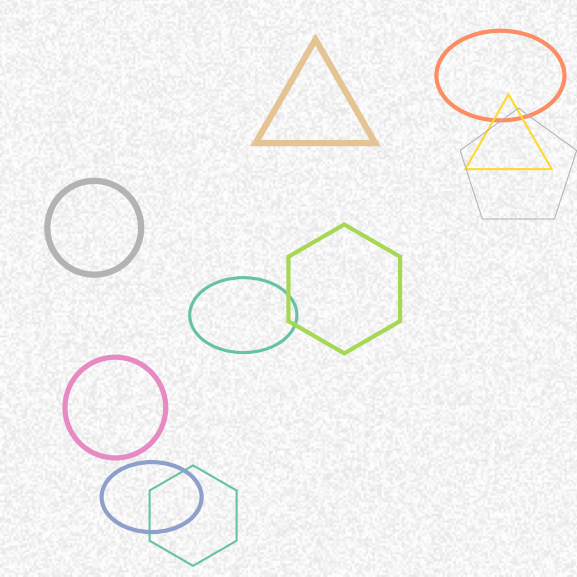[{"shape": "hexagon", "thickness": 1, "radius": 0.43, "center": [0.334, 0.106]}, {"shape": "oval", "thickness": 1.5, "radius": 0.46, "center": [0.421, 0.453]}, {"shape": "oval", "thickness": 2, "radius": 0.55, "center": [0.867, 0.868]}, {"shape": "oval", "thickness": 2, "radius": 0.43, "center": [0.263, 0.138]}, {"shape": "circle", "thickness": 2.5, "radius": 0.44, "center": [0.2, 0.293]}, {"shape": "hexagon", "thickness": 2, "radius": 0.56, "center": [0.596, 0.499]}, {"shape": "triangle", "thickness": 1, "radius": 0.43, "center": [0.881, 0.749]}, {"shape": "triangle", "thickness": 3, "radius": 0.6, "center": [0.546, 0.811]}, {"shape": "pentagon", "thickness": 0.5, "radius": 0.53, "center": [0.898, 0.706]}, {"shape": "circle", "thickness": 3, "radius": 0.41, "center": [0.163, 0.605]}]